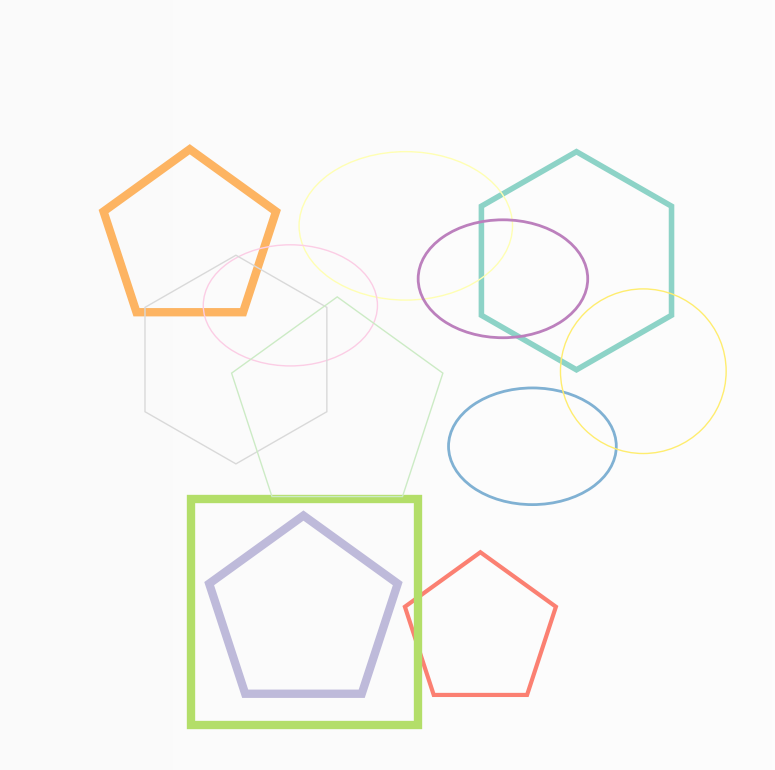[{"shape": "hexagon", "thickness": 2, "radius": 0.71, "center": [0.744, 0.661]}, {"shape": "oval", "thickness": 0.5, "radius": 0.69, "center": [0.524, 0.707]}, {"shape": "pentagon", "thickness": 3, "radius": 0.64, "center": [0.392, 0.203]}, {"shape": "pentagon", "thickness": 1.5, "radius": 0.51, "center": [0.62, 0.18]}, {"shape": "oval", "thickness": 1, "radius": 0.54, "center": [0.687, 0.42]}, {"shape": "pentagon", "thickness": 3, "radius": 0.59, "center": [0.245, 0.689]}, {"shape": "square", "thickness": 3, "radius": 0.73, "center": [0.393, 0.205]}, {"shape": "oval", "thickness": 0.5, "radius": 0.56, "center": [0.375, 0.603]}, {"shape": "hexagon", "thickness": 0.5, "radius": 0.68, "center": [0.304, 0.533]}, {"shape": "oval", "thickness": 1, "radius": 0.55, "center": [0.649, 0.638]}, {"shape": "pentagon", "thickness": 0.5, "radius": 0.72, "center": [0.435, 0.471]}, {"shape": "circle", "thickness": 0.5, "radius": 0.53, "center": [0.83, 0.518]}]